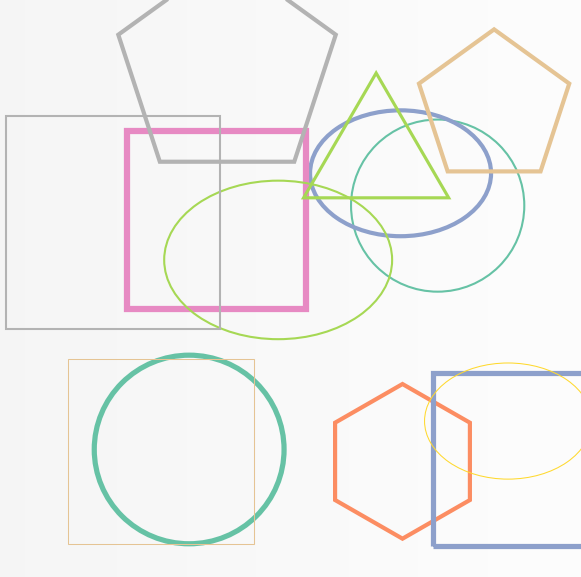[{"shape": "circle", "thickness": 1, "radius": 0.75, "center": [0.753, 0.643]}, {"shape": "circle", "thickness": 2.5, "radius": 0.82, "center": [0.325, 0.221]}, {"shape": "hexagon", "thickness": 2, "radius": 0.67, "center": [0.692, 0.2]}, {"shape": "square", "thickness": 2.5, "radius": 0.75, "center": [0.896, 0.204]}, {"shape": "oval", "thickness": 2, "radius": 0.78, "center": [0.689, 0.699]}, {"shape": "square", "thickness": 3, "radius": 0.77, "center": [0.373, 0.619]}, {"shape": "oval", "thickness": 1, "radius": 0.98, "center": [0.479, 0.549]}, {"shape": "triangle", "thickness": 1.5, "radius": 0.72, "center": [0.647, 0.729]}, {"shape": "oval", "thickness": 0.5, "radius": 0.72, "center": [0.874, 0.27]}, {"shape": "pentagon", "thickness": 2, "radius": 0.68, "center": [0.85, 0.812]}, {"shape": "square", "thickness": 0.5, "radius": 0.8, "center": [0.277, 0.217]}, {"shape": "square", "thickness": 1, "radius": 0.92, "center": [0.194, 0.614]}, {"shape": "pentagon", "thickness": 2, "radius": 0.98, "center": [0.391, 0.878]}]